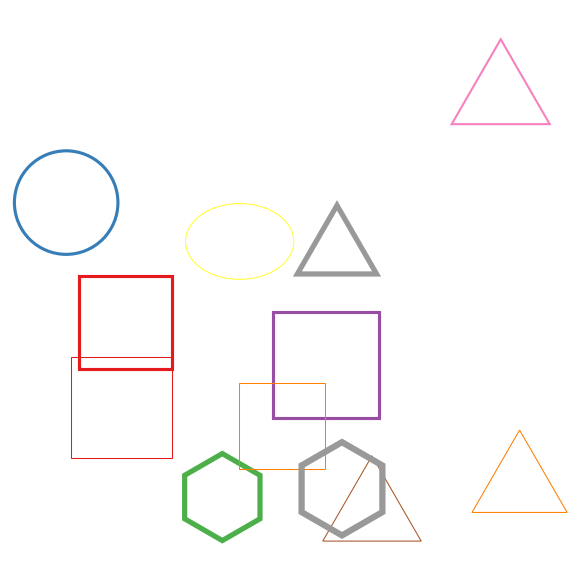[{"shape": "square", "thickness": 0.5, "radius": 0.44, "center": [0.21, 0.294]}, {"shape": "square", "thickness": 1.5, "radius": 0.4, "center": [0.218, 0.441]}, {"shape": "circle", "thickness": 1.5, "radius": 0.45, "center": [0.115, 0.648]}, {"shape": "hexagon", "thickness": 2.5, "radius": 0.38, "center": [0.385, 0.138]}, {"shape": "square", "thickness": 1.5, "radius": 0.46, "center": [0.565, 0.367]}, {"shape": "square", "thickness": 0.5, "radius": 0.37, "center": [0.488, 0.262]}, {"shape": "triangle", "thickness": 0.5, "radius": 0.48, "center": [0.9, 0.159]}, {"shape": "oval", "thickness": 0.5, "radius": 0.47, "center": [0.415, 0.581]}, {"shape": "triangle", "thickness": 0.5, "radius": 0.49, "center": [0.644, 0.111]}, {"shape": "triangle", "thickness": 1, "radius": 0.49, "center": [0.867, 0.833]}, {"shape": "hexagon", "thickness": 3, "radius": 0.4, "center": [0.592, 0.153]}, {"shape": "triangle", "thickness": 2.5, "radius": 0.4, "center": [0.584, 0.564]}]